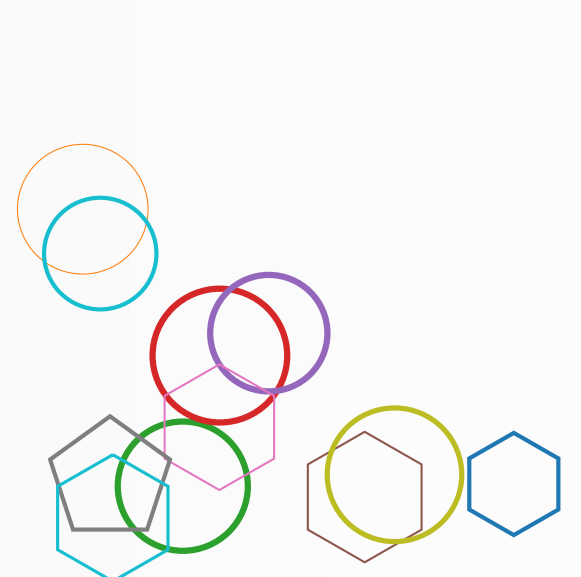[{"shape": "hexagon", "thickness": 2, "radius": 0.44, "center": [0.884, 0.161]}, {"shape": "circle", "thickness": 0.5, "radius": 0.56, "center": [0.142, 0.637]}, {"shape": "circle", "thickness": 3, "radius": 0.56, "center": [0.315, 0.157]}, {"shape": "circle", "thickness": 3, "radius": 0.58, "center": [0.378, 0.383]}, {"shape": "circle", "thickness": 3, "radius": 0.5, "center": [0.462, 0.422]}, {"shape": "hexagon", "thickness": 1, "radius": 0.56, "center": [0.627, 0.138]}, {"shape": "hexagon", "thickness": 1, "radius": 0.54, "center": [0.377, 0.259]}, {"shape": "pentagon", "thickness": 2, "radius": 0.54, "center": [0.189, 0.17]}, {"shape": "circle", "thickness": 2.5, "radius": 0.58, "center": [0.679, 0.177]}, {"shape": "hexagon", "thickness": 1.5, "radius": 0.55, "center": [0.194, 0.102]}, {"shape": "circle", "thickness": 2, "radius": 0.48, "center": [0.172, 0.56]}]